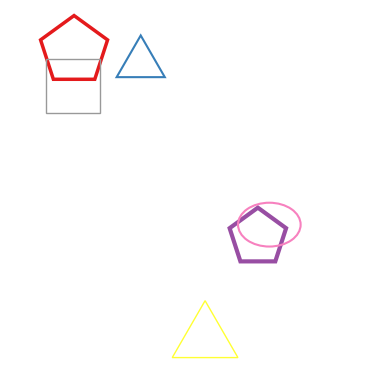[{"shape": "pentagon", "thickness": 2.5, "radius": 0.46, "center": [0.192, 0.868]}, {"shape": "triangle", "thickness": 1.5, "radius": 0.36, "center": [0.366, 0.836]}, {"shape": "pentagon", "thickness": 3, "radius": 0.39, "center": [0.67, 0.383]}, {"shape": "triangle", "thickness": 1, "radius": 0.49, "center": [0.533, 0.12]}, {"shape": "oval", "thickness": 1.5, "radius": 0.41, "center": [0.7, 0.417]}, {"shape": "square", "thickness": 1, "radius": 0.35, "center": [0.189, 0.776]}]